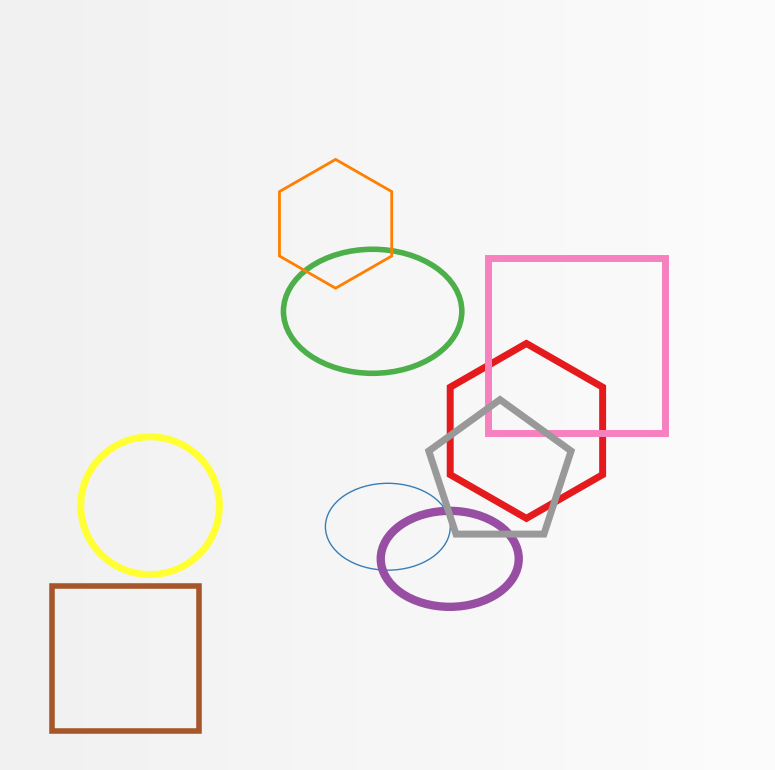[{"shape": "hexagon", "thickness": 2.5, "radius": 0.57, "center": [0.679, 0.44]}, {"shape": "oval", "thickness": 0.5, "radius": 0.4, "center": [0.5, 0.316]}, {"shape": "oval", "thickness": 2, "radius": 0.58, "center": [0.481, 0.596]}, {"shape": "oval", "thickness": 3, "radius": 0.45, "center": [0.58, 0.274]}, {"shape": "hexagon", "thickness": 1, "radius": 0.42, "center": [0.433, 0.709]}, {"shape": "circle", "thickness": 2.5, "radius": 0.45, "center": [0.194, 0.343]}, {"shape": "square", "thickness": 2, "radius": 0.47, "center": [0.162, 0.145]}, {"shape": "square", "thickness": 2.5, "radius": 0.57, "center": [0.744, 0.551]}, {"shape": "pentagon", "thickness": 2.5, "radius": 0.48, "center": [0.645, 0.384]}]